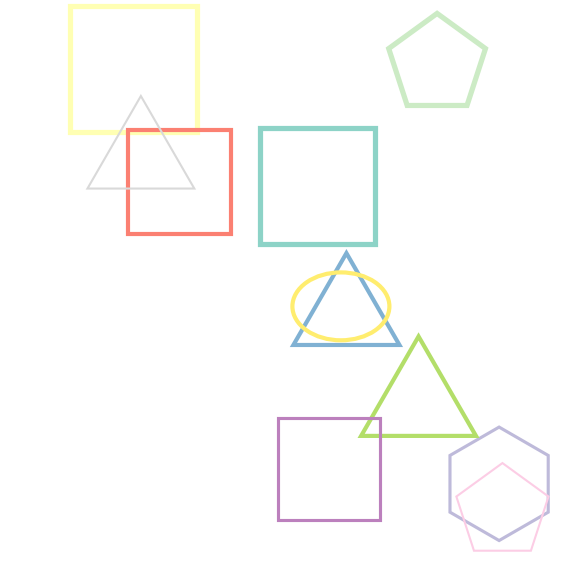[{"shape": "square", "thickness": 2.5, "radius": 0.5, "center": [0.549, 0.677]}, {"shape": "square", "thickness": 2.5, "radius": 0.55, "center": [0.231, 0.88]}, {"shape": "hexagon", "thickness": 1.5, "radius": 0.49, "center": [0.864, 0.161]}, {"shape": "square", "thickness": 2, "radius": 0.45, "center": [0.311, 0.684]}, {"shape": "triangle", "thickness": 2, "radius": 0.53, "center": [0.6, 0.455]}, {"shape": "triangle", "thickness": 2, "radius": 0.57, "center": [0.725, 0.302]}, {"shape": "pentagon", "thickness": 1, "radius": 0.42, "center": [0.87, 0.113]}, {"shape": "triangle", "thickness": 1, "radius": 0.53, "center": [0.244, 0.726]}, {"shape": "square", "thickness": 1.5, "radius": 0.44, "center": [0.57, 0.187]}, {"shape": "pentagon", "thickness": 2.5, "radius": 0.44, "center": [0.757, 0.888]}, {"shape": "oval", "thickness": 2, "radius": 0.42, "center": [0.59, 0.469]}]